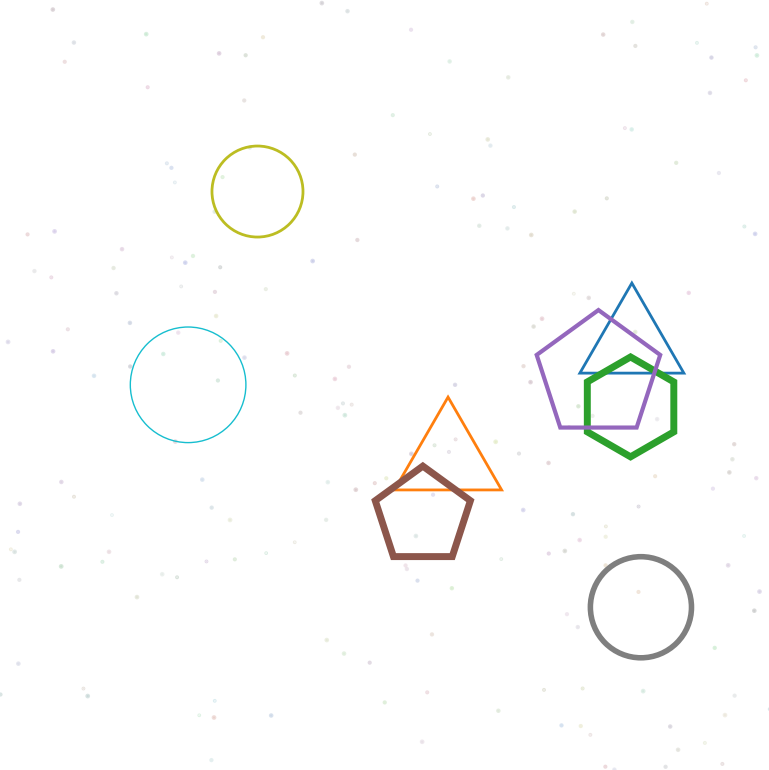[{"shape": "triangle", "thickness": 1, "radius": 0.39, "center": [0.821, 0.554]}, {"shape": "triangle", "thickness": 1, "radius": 0.4, "center": [0.582, 0.404]}, {"shape": "hexagon", "thickness": 2.5, "radius": 0.32, "center": [0.819, 0.472]}, {"shape": "pentagon", "thickness": 1.5, "radius": 0.42, "center": [0.777, 0.513]}, {"shape": "pentagon", "thickness": 2.5, "radius": 0.32, "center": [0.549, 0.33]}, {"shape": "circle", "thickness": 2, "radius": 0.33, "center": [0.832, 0.211]}, {"shape": "circle", "thickness": 1, "radius": 0.3, "center": [0.334, 0.751]}, {"shape": "circle", "thickness": 0.5, "radius": 0.38, "center": [0.244, 0.5]}]